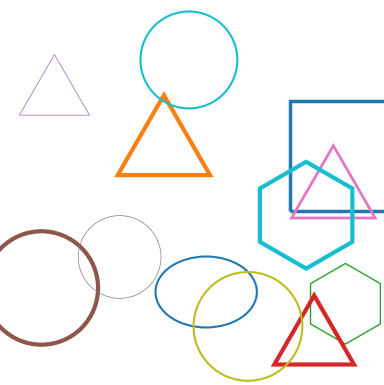[{"shape": "square", "thickness": 2.5, "radius": 0.72, "center": [0.897, 0.595]}, {"shape": "oval", "thickness": 1.5, "radius": 0.66, "center": [0.536, 0.242]}, {"shape": "triangle", "thickness": 3, "radius": 0.69, "center": [0.426, 0.614]}, {"shape": "hexagon", "thickness": 1, "radius": 0.52, "center": [0.897, 0.211]}, {"shape": "triangle", "thickness": 3, "radius": 0.6, "center": [0.816, 0.113]}, {"shape": "triangle", "thickness": 0.5, "radius": 0.52, "center": [0.141, 0.753]}, {"shape": "circle", "thickness": 3, "radius": 0.74, "center": [0.107, 0.252]}, {"shape": "triangle", "thickness": 2, "radius": 0.63, "center": [0.866, 0.496]}, {"shape": "circle", "thickness": 0.5, "radius": 0.54, "center": [0.311, 0.333]}, {"shape": "circle", "thickness": 1.5, "radius": 0.71, "center": [0.644, 0.152]}, {"shape": "circle", "thickness": 1.5, "radius": 0.63, "center": [0.491, 0.844]}, {"shape": "hexagon", "thickness": 3, "radius": 0.69, "center": [0.795, 0.441]}]